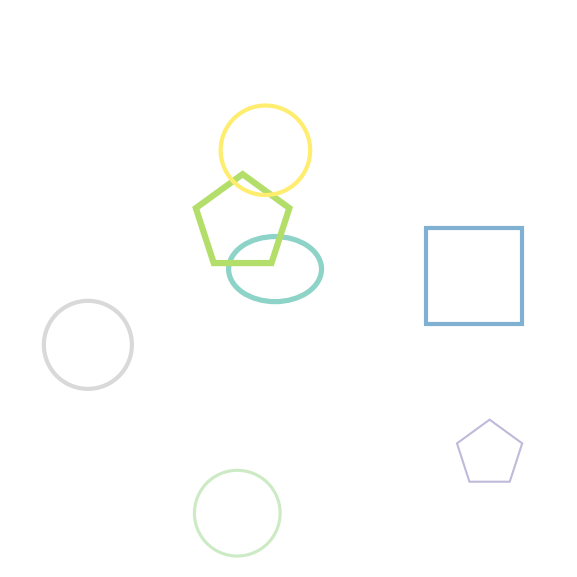[{"shape": "oval", "thickness": 2.5, "radius": 0.4, "center": [0.476, 0.533]}, {"shape": "pentagon", "thickness": 1, "radius": 0.3, "center": [0.848, 0.213]}, {"shape": "square", "thickness": 2, "radius": 0.41, "center": [0.821, 0.521]}, {"shape": "pentagon", "thickness": 3, "radius": 0.43, "center": [0.42, 0.612]}, {"shape": "circle", "thickness": 2, "radius": 0.38, "center": [0.152, 0.402]}, {"shape": "circle", "thickness": 1.5, "radius": 0.37, "center": [0.411, 0.111]}, {"shape": "circle", "thickness": 2, "radius": 0.39, "center": [0.46, 0.739]}]